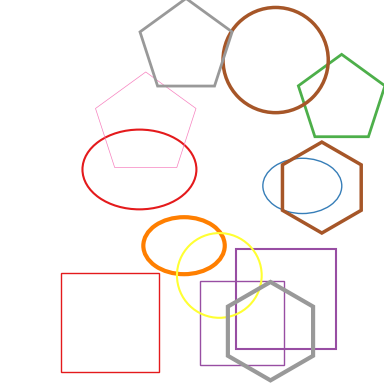[{"shape": "square", "thickness": 1, "radius": 0.64, "center": [0.285, 0.163]}, {"shape": "oval", "thickness": 1.5, "radius": 0.74, "center": [0.362, 0.56]}, {"shape": "oval", "thickness": 1, "radius": 0.51, "center": [0.785, 0.517]}, {"shape": "pentagon", "thickness": 2, "radius": 0.59, "center": [0.887, 0.741]}, {"shape": "square", "thickness": 1.5, "radius": 0.65, "center": [0.743, 0.223]}, {"shape": "square", "thickness": 1, "radius": 0.55, "center": [0.629, 0.161]}, {"shape": "oval", "thickness": 3, "radius": 0.53, "center": [0.478, 0.362]}, {"shape": "circle", "thickness": 1.5, "radius": 0.55, "center": [0.57, 0.285]}, {"shape": "hexagon", "thickness": 2.5, "radius": 0.59, "center": [0.836, 0.513]}, {"shape": "circle", "thickness": 2.5, "radius": 0.68, "center": [0.716, 0.844]}, {"shape": "pentagon", "thickness": 0.5, "radius": 0.69, "center": [0.379, 0.676]}, {"shape": "pentagon", "thickness": 2, "radius": 0.63, "center": [0.483, 0.878]}, {"shape": "hexagon", "thickness": 3, "radius": 0.64, "center": [0.703, 0.14]}]